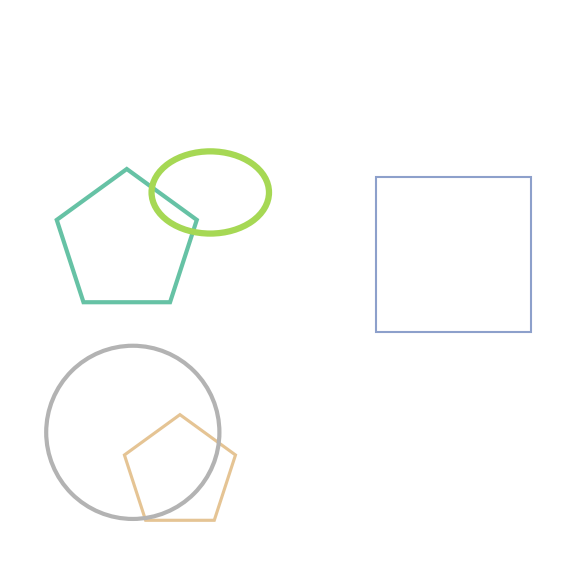[{"shape": "pentagon", "thickness": 2, "radius": 0.64, "center": [0.22, 0.579]}, {"shape": "square", "thickness": 1, "radius": 0.67, "center": [0.786, 0.558]}, {"shape": "oval", "thickness": 3, "radius": 0.51, "center": [0.364, 0.666]}, {"shape": "pentagon", "thickness": 1.5, "radius": 0.51, "center": [0.312, 0.18]}, {"shape": "circle", "thickness": 2, "radius": 0.75, "center": [0.23, 0.25]}]